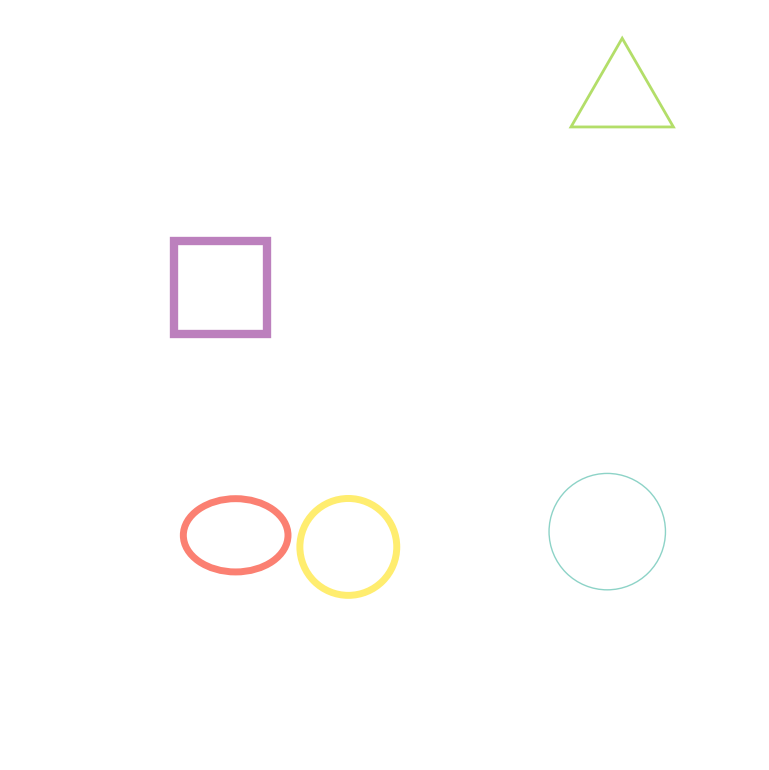[{"shape": "circle", "thickness": 0.5, "radius": 0.38, "center": [0.789, 0.31]}, {"shape": "oval", "thickness": 2.5, "radius": 0.34, "center": [0.306, 0.305]}, {"shape": "triangle", "thickness": 1, "radius": 0.38, "center": [0.808, 0.874]}, {"shape": "square", "thickness": 3, "radius": 0.3, "center": [0.286, 0.627]}, {"shape": "circle", "thickness": 2.5, "radius": 0.31, "center": [0.452, 0.29]}]